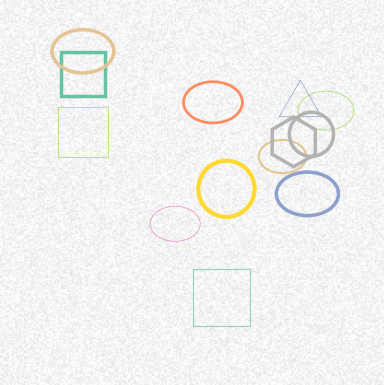[{"shape": "square", "thickness": 2.5, "radius": 0.29, "center": [0.216, 0.808]}, {"shape": "square", "thickness": 0.5, "radius": 0.37, "center": [0.576, 0.228]}, {"shape": "oval", "thickness": 2, "radius": 0.38, "center": [0.553, 0.734]}, {"shape": "oval", "thickness": 2.5, "radius": 0.4, "center": [0.798, 0.496]}, {"shape": "triangle", "thickness": 0.5, "radius": 0.32, "center": [0.78, 0.729]}, {"shape": "oval", "thickness": 0.5, "radius": 0.33, "center": [0.455, 0.419]}, {"shape": "square", "thickness": 0.5, "radius": 0.32, "center": [0.216, 0.658]}, {"shape": "oval", "thickness": 0.5, "radius": 0.36, "center": [0.847, 0.713]}, {"shape": "circle", "thickness": 3, "radius": 0.37, "center": [0.588, 0.51]}, {"shape": "oval", "thickness": 1.5, "radius": 0.31, "center": [0.734, 0.593]}, {"shape": "oval", "thickness": 2.5, "radius": 0.4, "center": [0.215, 0.867]}, {"shape": "hexagon", "thickness": 2.5, "radius": 0.32, "center": [0.763, 0.632]}, {"shape": "circle", "thickness": 2.5, "radius": 0.29, "center": [0.809, 0.651]}]